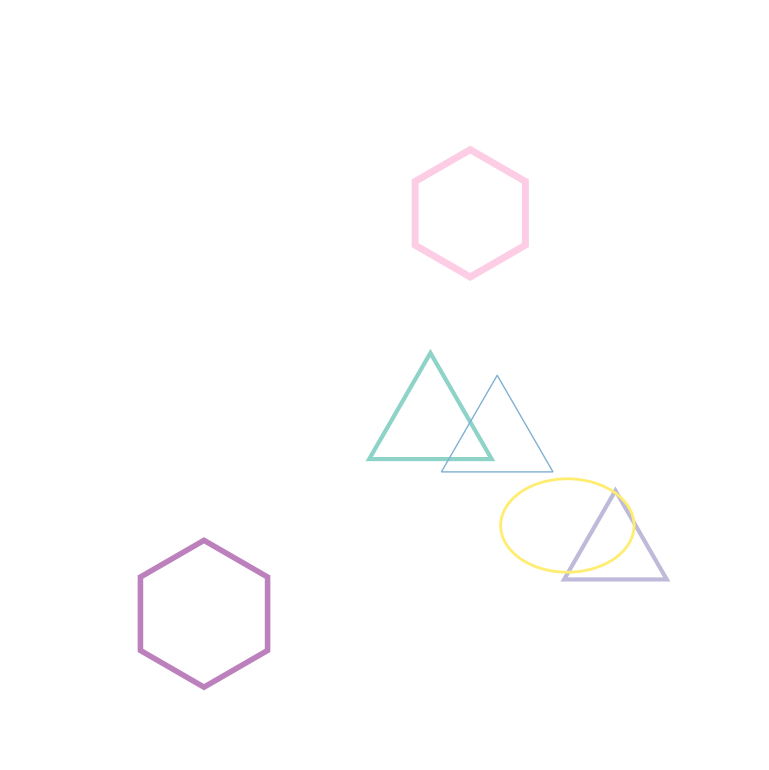[{"shape": "triangle", "thickness": 1.5, "radius": 0.46, "center": [0.559, 0.45]}, {"shape": "triangle", "thickness": 1.5, "radius": 0.38, "center": [0.799, 0.286]}, {"shape": "triangle", "thickness": 0.5, "radius": 0.42, "center": [0.646, 0.429]}, {"shape": "hexagon", "thickness": 2.5, "radius": 0.41, "center": [0.611, 0.723]}, {"shape": "hexagon", "thickness": 2, "radius": 0.48, "center": [0.265, 0.203]}, {"shape": "oval", "thickness": 1, "radius": 0.43, "center": [0.737, 0.318]}]